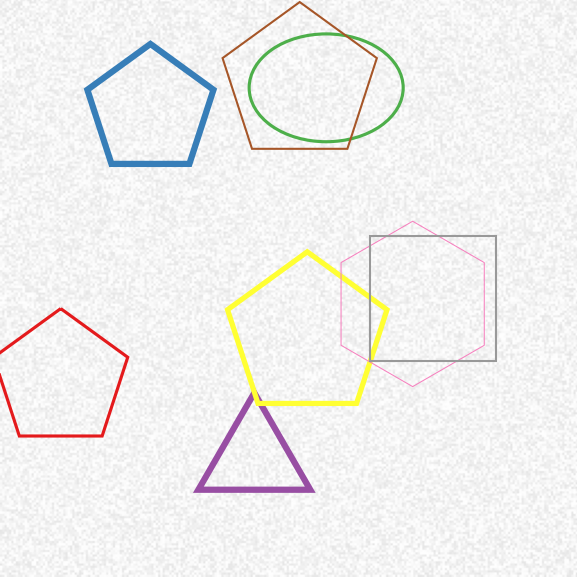[{"shape": "pentagon", "thickness": 1.5, "radius": 0.61, "center": [0.105, 0.343]}, {"shape": "pentagon", "thickness": 3, "radius": 0.57, "center": [0.26, 0.808]}, {"shape": "oval", "thickness": 1.5, "radius": 0.67, "center": [0.565, 0.847]}, {"shape": "triangle", "thickness": 3, "radius": 0.56, "center": [0.44, 0.207]}, {"shape": "pentagon", "thickness": 2.5, "radius": 0.73, "center": [0.532, 0.418]}, {"shape": "pentagon", "thickness": 1, "radius": 0.7, "center": [0.519, 0.855]}, {"shape": "hexagon", "thickness": 0.5, "radius": 0.72, "center": [0.715, 0.473]}, {"shape": "square", "thickness": 1, "radius": 0.54, "center": [0.75, 0.482]}]